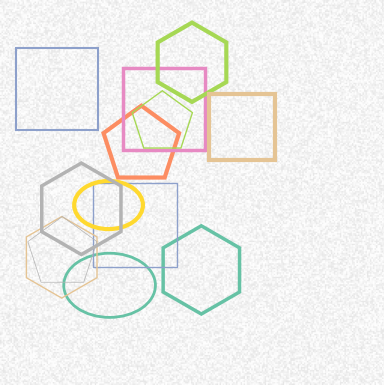[{"shape": "oval", "thickness": 2, "radius": 0.6, "center": [0.285, 0.259]}, {"shape": "hexagon", "thickness": 2.5, "radius": 0.57, "center": [0.523, 0.299]}, {"shape": "pentagon", "thickness": 3, "radius": 0.52, "center": [0.367, 0.622]}, {"shape": "square", "thickness": 1.5, "radius": 0.53, "center": [0.148, 0.769]}, {"shape": "square", "thickness": 1, "radius": 0.54, "center": [0.351, 0.416]}, {"shape": "square", "thickness": 2.5, "radius": 0.53, "center": [0.426, 0.716]}, {"shape": "hexagon", "thickness": 3, "radius": 0.51, "center": [0.499, 0.838]}, {"shape": "pentagon", "thickness": 1, "radius": 0.41, "center": [0.422, 0.682]}, {"shape": "oval", "thickness": 3, "radius": 0.45, "center": [0.282, 0.467]}, {"shape": "square", "thickness": 3, "radius": 0.43, "center": [0.629, 0.67]}, {"shape": "hexagon", "thickness": 1, "radius": 0.53, "center": [0.16, 0.332]}, {"shape": "pentagon", "thickness": 0.5, "radius": 0.47, "center": [0.162, 0.343]}, {"shape": "hexagon", "thickness": 2.5, "radius": 0.59, "center": [0.211, 0.458]}]